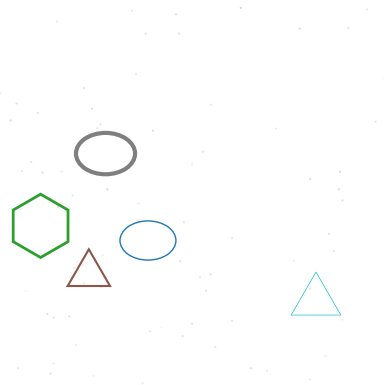[{"shape": "oval", "thickness": 1, "radius": 0.36, "center": [0.384, 0.375]}, {"shape": "hexagon", "thickness": 2, "radius": 0.41, "center": [0.105, 0.413]}, {"shape": "triangle", "thickness": 1.5, "radius": 0.32, "center": [0.231, 0.289]}, {"shape": "oval", "thickness": 3, "radius": 0.38, "center": [0.274, 0.601]}, {"shape": "triangle", "thickness": 0.5, "radius": 0.37, "center": [0.821, 0.219]}]